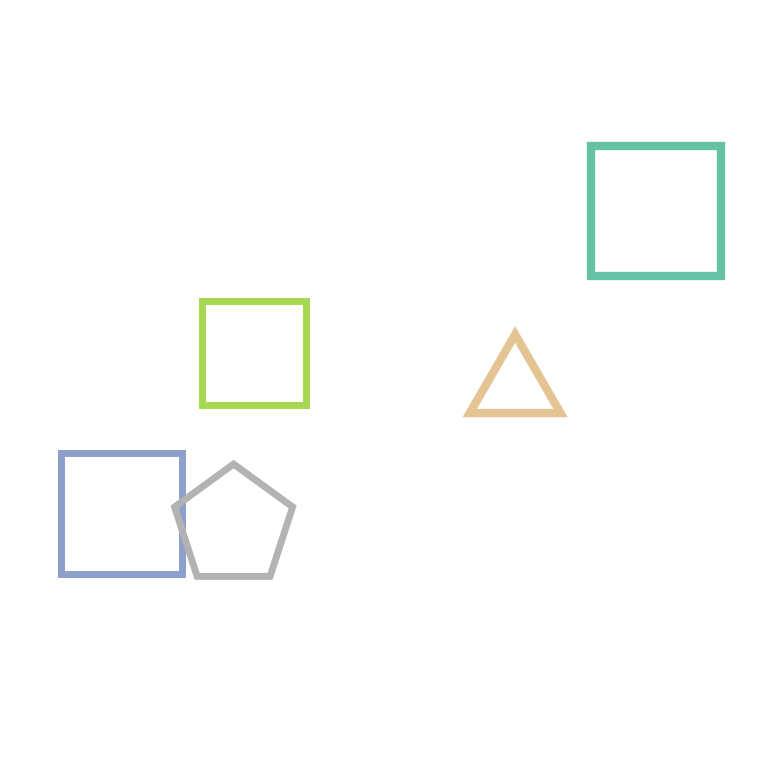[{"shape": "square", "thickness": 3, "radius": 0.42, "center": [0.852, 0.726]}, {"shape": "square", "thickness": 2.5, "radius": 0.39, "center": [0.158, 0.333]}, {"shape": "square", "thickness": 2.5, "radius": 0.34, "center": [0.33, 0.542]}, {"shape": "triangle", "thickness": 3, "radius": 0.34, "center": [0.669, 0.498]}, {"shape": "pentagon", "thickness": 2.5, "radius": 0.4, "center": [0.303, 0.317]}]